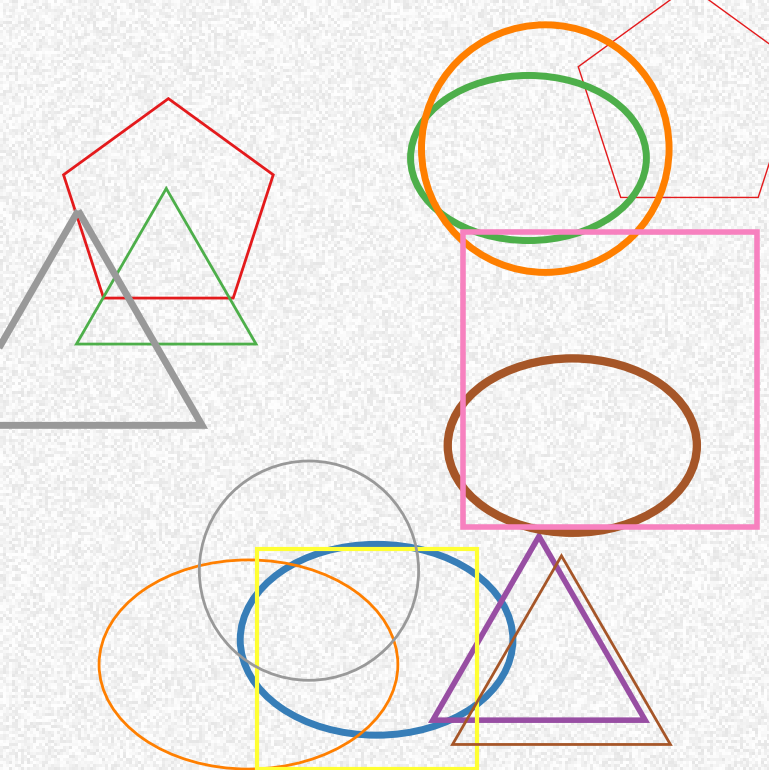[{"shape": "pentagon", "thickness": 1, "radius": 0.72, "center": [0.219, 0.729]}, {"shape": "pentagon", "thickness": 0.5, "radius": 0.76, "center": [0.895, 0.866]}, {"shape": "oval", "thickness": 2.5, "radius": 0.89, "center": [0.489, 0.169]}, {"shape": "oval", "thickness": 2.5, "radius": 0.77, "center": [0.686, 0.795]}, {"shape": "triangle", "thickness": 1, "radius": 0.67, "center": [0.216, 0.621]}, {"shape": "triangle", "thickness": 2, "radius": 0.8, "center": [0.7, 0.144]}, {"shape": "oval", "thickness": 1, "radius": 0.97, "center": [0.323, 0.137]}, {"shape": "circle", "thickness": 2.5, "radius": 0.8, "center": [0.708, 0.807]}, {"shape": "square", "thickness": 1.5, "radius": 0.71, "center": [0.477, 0.144]}, {"shape": "triangle", "thickness": 1, "radius": 0.82, "center": [0.729, 0.115]}, {"shape": "oval", "thickness": 3, "radius": 0.81, "center": [0.743, 0.421]}, {"shape": "square", "thickness": 2, "radius": 0.96, "center": [0.792, 0.507]}, {"shape": "triangle", "thickness": 2.5, "radius": 0.93, "center": [0.101, 0.541]}, {"shape": "circle", "thickness": 1, "radius": 0.71, "center": [0.401, 0.259]}]